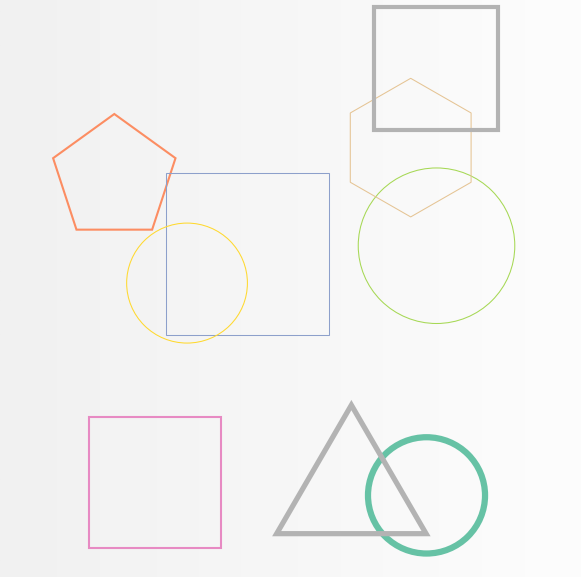[{"shape": "circle", "thickness": 3, "radius": 0.5, "center": [0.734, 0.141]}, {"shape": "pentagon", "thickness": 1, "radius": 0.55, "center": [0.197, 0.691]}, {"shape": "square", "thickness": 0.5, "radius": 0.7, "center": [0.426, 0.56]}, {"shape": "square", "thickness": 1, "radius": 0.57, "center": [0.266, 0.163]}, {"shape": "circle", "thickness": 0.5, "radius": 0.67, "center": [0.751, 0.574]}, {"shape": "circle", "thickness": 0.5, "radius": 0.52, "center": [0.322, 0.509]}, {"shape": "hexagon", "thickness": 0.5, "radius": 0.6, "center": [0.707, 0.744]}, {"shape": "triangle", "thickness": 2.5, "radius": 0.74, "center": [0.605, 0.149]}, {"shape": "square", "thickness": 2, "radius": 0.53, "center": [0.75, 0.88]}]